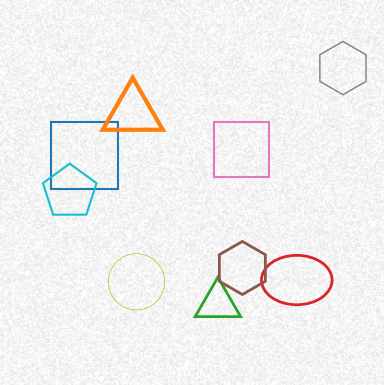[{"shape": "square", "thickness": 1.5, "radius": 0.44, "center": [0.219, 0.597]}, {"shape": "triangle", "thickness": 3, "radius": 0.45, "center": [0.345, 0.708]}, {"shape": "triangle", "thickness": 2, "radius": 0.34, "center": [0.566, 0.212]}, {"shape": "oval", "thickness": 2, "radius": 0.46, "center": [0.771, 0.273]}, {"shape": "hexagon", "thickness": 2, "radius": 0.34, "center": [0.629, 0.304]}, {"shape": "square", "thickness": 1.5, "radius": 0.36, "center": [0.627, 0.611]}, {"shape": "hexagon", "thickness": 1, "radius": 0.35, "center": [0.891, 0.823]}, {"shape": "circle", "thickness": 0.5, "radius": 0.36, "center": [0.355, 0.268]}, {"shape": "pentagon", "thickness": 1.5, "radius": 0.37, "center": [0.181, 0.502]}]